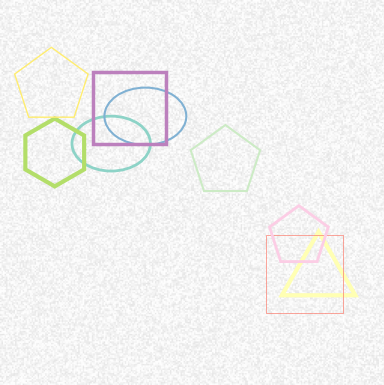[{"shape": "oval", "thickness": 2, "radius": 0.51, "center": [0.289, 0.627]}, {"shape": "triangle", "thickness": 3, "radius": 0.55, "center": [0.828, 0.288]}, {"shape": "square", "thickness": 0.5, "radius": 0.5, "center": [0.791, 0.288]}, {"shape": "oval", "thickness": 1.5, "radius": 0.53, "center": [0.378, 0.698]}, {"shape": "hexagon", "thickness": 3, "radius": 0.44, "center": [0.142, 0.604]}, {"shape": "pentagon", "thickness": 2, "radius": 0.4, "center": [0.776, 0.386]}, {"shape": "square", "thickness": 2.5, "radius": 0.47, "center": [0.335, 0.72]}, {"shape": "pentagon", "thickness": 1.5, "radius": 0.47, "center": [0.585, 0.581]}, {"shape": "pentagon", "thickness": 1, "radius": 0.5, "center": [0.133, 0.777]}]